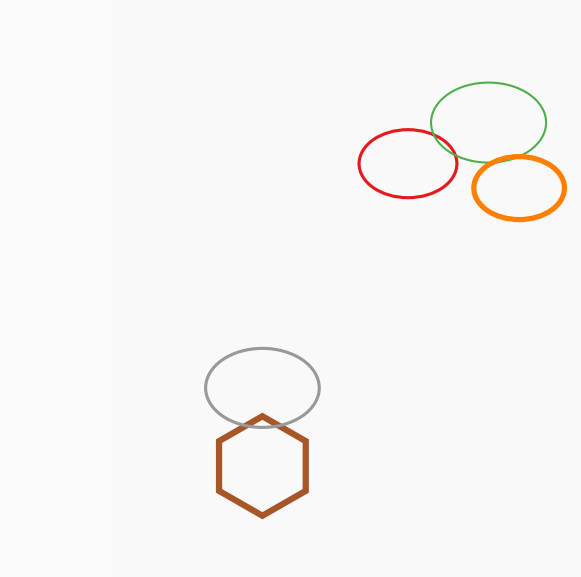[{"shape": "oval", "thickness": 1.5, "radius": 0.42, "center": [0.702, 0.716]}, {"shape": "oval", "thickness": 1, "radius": 0.49, "center": [0.841, 0.787]}, {"shape": "oval", "thickness": 2.5, "radius": 0.39, "center": [0.893, 0.673]}, {"shape": "hexagon", "thickness": 3, "radius": 0.43, "center": [0.451, 0.192]}, {"shape": "oval", "thickness": 1.5, "radius": 0.49, "center": [0.452, 0.327]}]